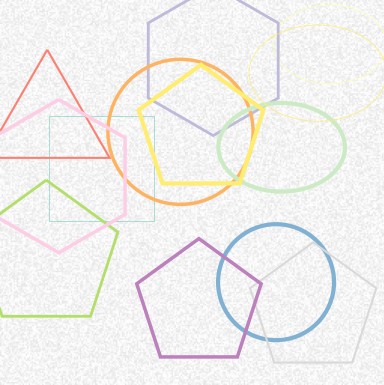[{"shape": "square", "thickness": 0.5, "radius": 0.68, "center": [0.263, 0.562]}, {"shape": "oval", "thickness": 0.5, "radius": 0.73, "center": [0.857, 0.885]}, {"shape": "hexagon", "thickness": 2, "radius": 0.97, "center": [0.554, 0.843]}, {"shape": "triangle", "thickness": 1.5, "radius": 0.94, "center": [0.123, 0.684]}, {"shape": "circle", "thickness": 3, "radius": 0.75, "center": [0.717, 0.267]}, {"shape": "circle", "thickness": 2.5, "radius": 0.94, "center": [0.469, 0.658]}, {"shape": "pentagon", "thickness": 2, "radius": 0.98, "center": [0.12, 0.337]}, {"shape": "hexagon", "thickness": 2.5, "radius": 0.99, "center": [0.153, 0.542]}, {"shape": "pentagon", "thickness": 1.5, "radius": 0.86, "center": [0.813, 0.198]}, {"shape": "pentagon", "thickness": 2.5, "radius": 0.85, "center": [0.517, 0.21]}, {"shape": "oval", "thickness": 3, "radius": 0.82, "center": [0.732, 0.617]}, {"shape": "pentagon", "thickness": 3, "radius": 0.85, "center": [0.522, 0.661]}, {"shape": "oval", "thickness": 0.5, "radius": 0.89, "center": [0.826, 0.81]}]